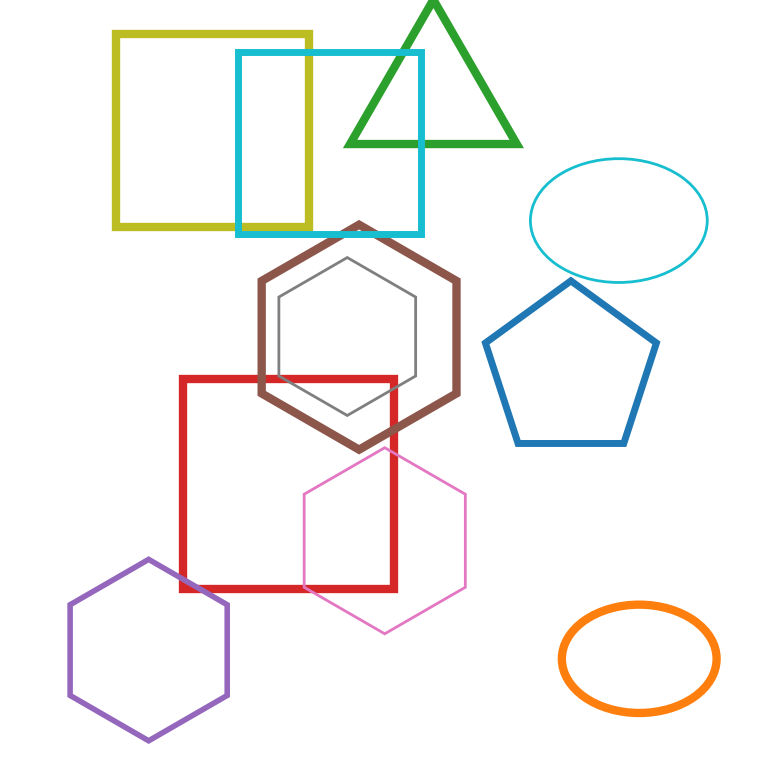[{"shape": "pentagon", "thickness": 2.5, "radius": 0.58, "center": [0.741, 0.518]}, {"shape": "oval", "thickness": 3, "radius": 0.5, "center": [0.83, 0.144]}, {"shape": "triangle", "thickness": 3, "radius": 0.62, "center": [0.563, 0.875]}, {"shape": "square", "thickness": 3, "radius": 0.68, "center": [0.375, 0.371]}, {"shape": "hexagon", "thickness": 2, "radius": 0.59, "center": [0.193, 0.156]}, {"shape": "hexagon", "thickness": 3, "radius": 0.73, "center": [0.466, 0.562]}, {"shape": "hexagon", "thickness": 1, "radius": 0.6, "center": [0.5, 0.298]}, {"shape": "hexagon", "thickness": 1, "radius": 0.51, "center": [0.451, 0.563]}, {"shape": "square", "thickness": 3, "radius": 0.63, "center": [0.276, 0.83]}, {"shape": "square", "thickness": 2.5, "radius": 0.59, "center": [0.428, 0.814]}, {"shape": "oval", "thickness": 1, "radius": 0.57, "center": [0.804, 0.714]}]